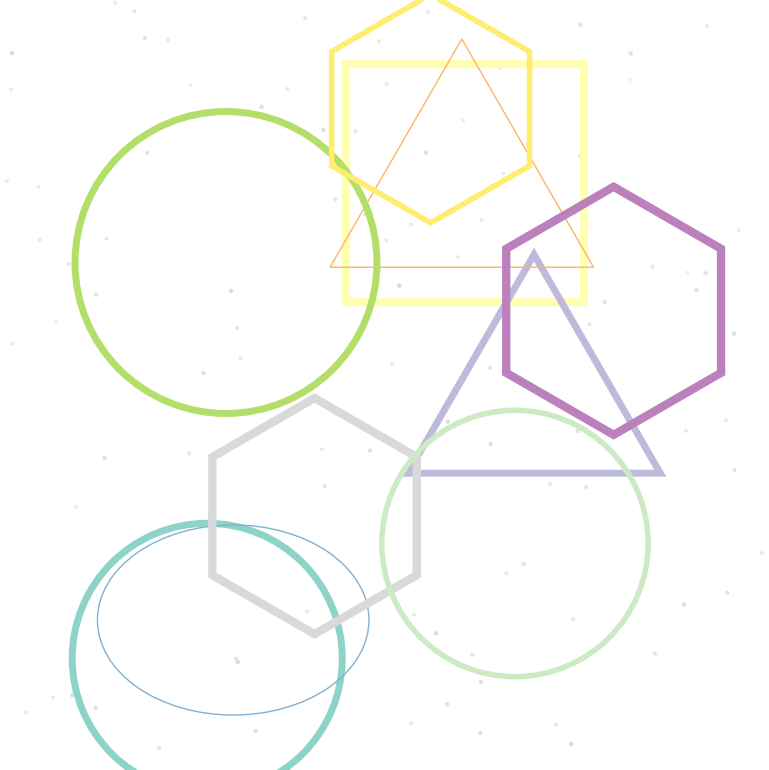[{"shape": "circle", "thickness": 2.5, "radius": 0.88, "center": [0.269, 0.145]}, {"shape": "square", "thickness": 3, "radius": 0.77, "center": [0.604, 0.762]}, {"shape": "triangle", "thickness": 2.5, "radius": 0.95, "center": [0.694, 0.48]}, {"shape": "oval", "thickness": 0.5, "radius": 0.88, "center": [0.303, 0.195]}, {"shape": "triangle", "thickness": 0.5, "radius": 0.99, "center": [0.6, 0.752]}, {"shape": "circle", "thickness": 2.5, "radius": 0.98, "center": [0.294, 0.659]}, {"shape": "hexagon", "thickness": 3, "radius": 0.77, "center": [0.409, 0.33]}, {"shape": "hexagon", "thickness": 3, "radius": 0.81, "center": [0.797, 0.596]}, {"shape": "circle", "thickness": 2, "radius": 0.86, "center": [0.669, 0.294]}, {"shape": "hexagon", "thickness": 2, "radius": 0.74, "center": [0.559, 0.859]}]